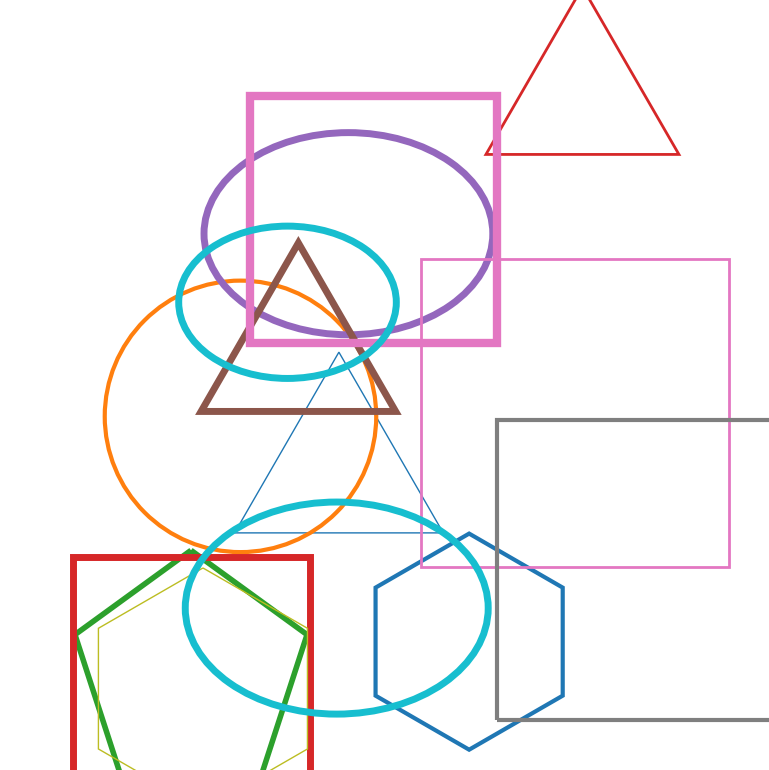[{"shape": "hexagon", "thickness": 1.5, "radius": 0.7, "center": [0.609, 0.167]}, {"shape": "triangle", "thickness": 0.5, "radius": 0.78, "center": [0.44, 0.386]}, {"shape": "circle", "thickness": 1.5, "radius": 0.88, "center": [0.312, 0.459]}, {"shape": "pentagon", "thickness": 2, "radius": 0.79, "center": [0.248, 0.127]}, {"shape": "triangle", "thickness": 1, "radius": 0.72, "center": [0.756, 0.872]}, {"shape": "square", "thickness": 2.5, "radius": 0.77, "center": [0.248, 0.122]}, {"shape": "oval", "thickness": 2.5, "radius": 0.94, "center": [0.452, 0.697]}, {"shape": "triangle", "thickness": 2.5, "radius": 0.73, "center": [0.388, 0.539]}, {"shape": "square", "thickness": 3, "radius": 0.8, "center": [0.485, 0.715]}, {"shape": "square", "thickness": 1, "radius": 1.0, "center": [0.747, 0.464]}, {"shape": "square", "thickness": 1.5, "radius": 0.98, "center": [0.84, 0.259]}, {"shape": "hexagon", "thickness": 0.5, "radius": 0.78, "center": [0.264, 0.106]}, {"shape": "oval", "thickness": 2.5, "radius": 0.71, "center": [0.373, 0.607]}, {"shape": "oval", "thickness": 2.5, "radius": 0.98, "center": [0.437, 0.21]}]